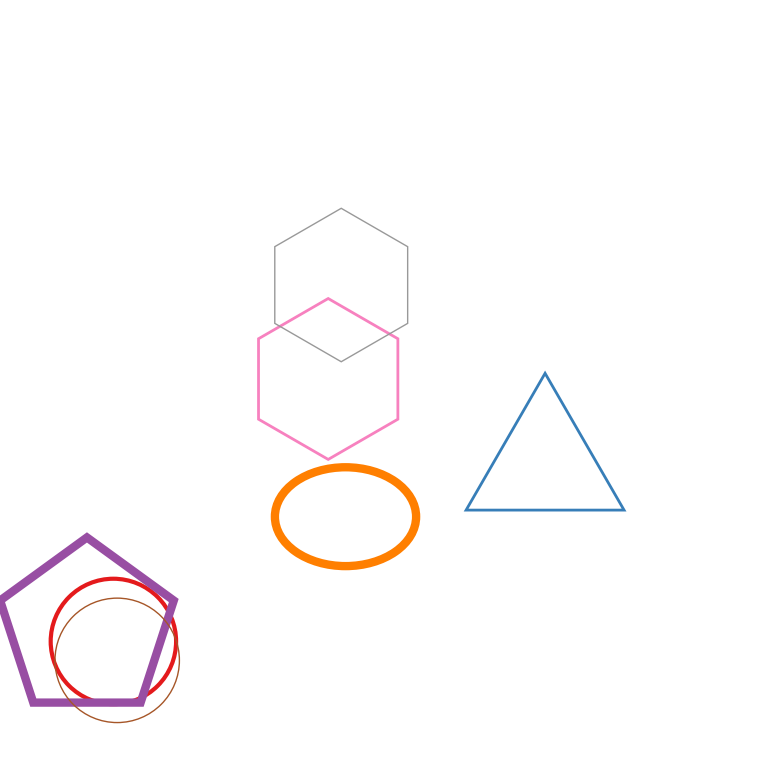[{"shape": "circle", "thickness": 1.5, "radius": 0.41, "center": [0.147, 0.167]}, {"shape": "triangle", "thickness": 1, "radius": 0.59, "center": [0.708, 0.397]}, {"shape": "pentagon", "thickness": 3, "radius": 0.59, "center": [0.113, 0.183]}, {"shape": "oval", "thickness": 3, "radius": 0.46, "center": [0.449, 0.329]}, {"shape": "circle", "thickness": 0.5, "radius": 0.4, "center": [0.152, 0.142]}, {"shape": "hexagon", "thickness": 1, "radius": 0.52, "center": [0.426, 0.508]}, {"shape": "hexagon", "thickness": 0.5, "radius": 0.5, "center": [0.443, 0.63]}]